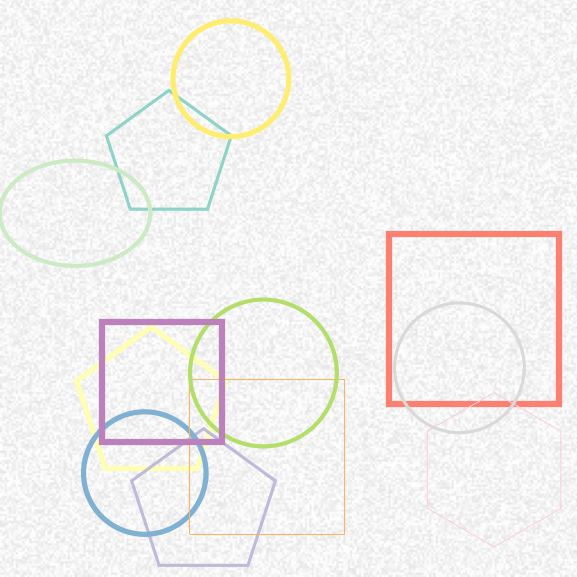[{"shape": "pentagon", "thickness": 1.5, "radius": 0.57, "center": [0.292, 0.729]}, {"shape": "pentagon", "thickness": 2.5, "radius": 0.68, "center": [0.262, 0.298]}, {"shape": "pentagon", "thickness": 1.5, "radius": 0.65, "center": [0.352, 0.126]}, {"shape": "square", "thickness": 3, "radius": 0.74, "center": [0.82, 0.446]}, {"shape": "circle", "thickness": 2.5, "radius": 0.53, "center": [0.251, 0.18]}, {"shape": "square", "thickness": 0.5, "radius": 0.67, "center": [0.461, 0.209]}, {"shape": "circle", "thickness": 2, "radius": 0.64, "center": [0.456, 0.353]}, {"shape": "hexagon", "thickness": 0.5, "radius": 0.67, "center": [0.856, 0.186]}, {"shape": "circle", "thickness": 1.5, "radius": 0.56, "center": [0.796, 0.362]}, {"shape": "square", "thickness": 3, "radius": 0.52, "center": [0.281, 0.337]}, {"shape": "oval", "thickness": 2, "radius": 0.65, "center": [0.13, 0.63]}, {"shape": "circle", "thickness": 2.5, "radius": 0.5, "center": [0.4, 0.863]}]